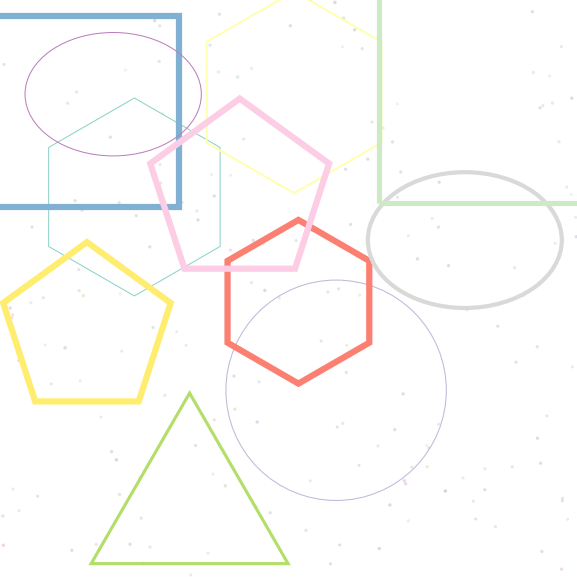[{"shape": "hexagon", "thickness": 0.5, "radius": 0.86, "center": [0.233, 0.658]}, {"shape": "hexagon", "thickness": 1, "radius": 0.87, "center": [0.509, 0.839]}, {"shape": "circle", "thickness": 0.5, "radius": 0.95, "center": [0.582, 0.323]}, {"shape": "hexagon", "thickness": 3, "radius": 0.71, "center": [0.517, 0.477]}, {"shape": "square", "thickness": 3, "radius": 0.83, "center": [0.144, 0.806]}, {"shape": "triangle", "thickness": 1.5, "radius": 0.98, "center": [0.328, 0.122]}, {"shape": "pentagon", "thickness": 3, "radius": 0.81, "center": [0.415, 0.666]}, {"shape": "oval", "thickness": 2, "radius": 0.84, "center": [0.805, 0.583]}, {"shape": "oval", "thickness": 0.5, "radius": 0.76, "center": [0.196, 0.836]}, {"shape": "square", "thickness": 2.5, "radius": 0.9, "center": [0.837, 0.828]}, {"shape": "pentagon", "thickness": 3, "radius": 0.76, "center": [0.151, 0.427]}]